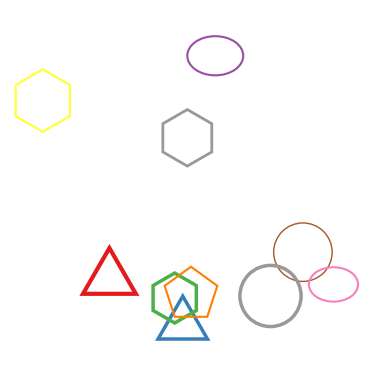[{"shape": "triangle", "thickness": 3, "radius": 0.4, "center": [0.284, 0.276]}, {"shape": "triangle", "thickness": 2.5, "radius": 0.37, "center": [0.475, 0.157]}, {"shape": "hexagon", "thickness": 2.5, "radius": 0.32, "center": [0.454, 0.226]}, {"shape": "oval", "thickness": 1.5, "radius": 0.36, "center": [0.559, 0.855]}, {"shape": "pentagon", "thickness": 1.5, "radius": 0.36, "center": [0.496, 0.235]}, {"shape": "hexagon", "thickness": 1.5, "radius": 0.41, "center": [0.111, 0.739]}, {"shape": "circle", "thickness": 1, "radius": 0.38, "center": [0.787, 0.345]}, {"shape": "oval", "thickness": 1.5, "radius": 0.32, "center": [0.866, 0.261]}, {"shape": "hexagon", "thickness": 2, "radius": 0.37, "center": [0.487, 0.642]}, {"shape": "circle", "thickness": 2.5, "radius": 0.4, "center": [0.703, 0.231]}]